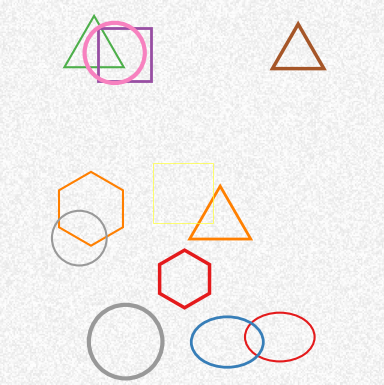[{"shape": "hexagon", "thickness": 2.5, "radius": 0.37, "center": [0.479, 0.275]}, {"shape": "oval", "thickness": 1.5, "radius": 0.45, "center": [0.727, 0.125]}, {"shape": "oval", "thickness": 2, "radius": 0.47, "center": [0.59, 0.112]}, {"shape": "triangle", "thickness": 1.5, "radius": 0.44, "center": [0.244, 0.87]}, {"shape": "square", "thickness": 2, "radius": 0.34, "center": [0.323, 0.857]}, {"shape": "hexagon", "thickness": 1.5, "radius": 0.48, "center": [0.236, 0.458]}, {"shape": "triangle", "thickness": 2, "radius": 0.46, "center": [0.572, 0.425]}, {"shape": "square", "thickness": 0.5, "radius": 0.39, "center": [0.476, 0.5]}, {"shape": "triangle", "thickness": 2.5, "radius": 0.39, "center": [0.774, 0.86]}, {"shape": "circle", "thickness": 3, "radius": 0.39, "center": [0.298, 0.863]}, {"shape": "circle", "thickness": 3, "radius": 0.48, "center": [0.326, 0.113]}, {"shape": "circle", "thickness": 1.5, "radius": 0.36, "center": [0.206, 0.381]}]